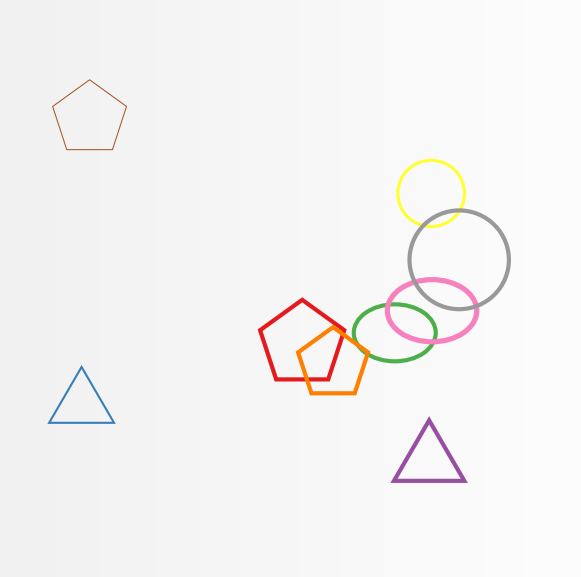[{"shape": "pentagon", "thickness": 2, "radius": 0.38, "center": [0.52, 0.404]}, {"shape": "triangle", "thickness": 1, "radius": 0.32, "center": [0.14, 0.299]}, {"shape": "oval", "thickness": 2, "radius": 0.35, "center": [0.679, 0.423]}, {"shape": "triangle", "thickness": 2, "radius": 0.35, "center": [0.738, 0.201]}, {"shape": "pentagon", "thickness": 2, "radius": 0.32, "center": [0.573, 0.369]}, {"shape": "circle", "thickness": 1.5, "radius": 0.29, "center": [0.742, 0.664]}, {"shape": "pentagon", "thickness": 0.5, "radius": 0.33, "center": [0.154, 0.794]}, {"shape": "oval", "thickness": 2.5, "radius": 0.38, "center": [0.743, 0.461]}, {"shape": "circle", "thickness": 2, "radius": 0.43, "center": [0.79, 0.549]}]